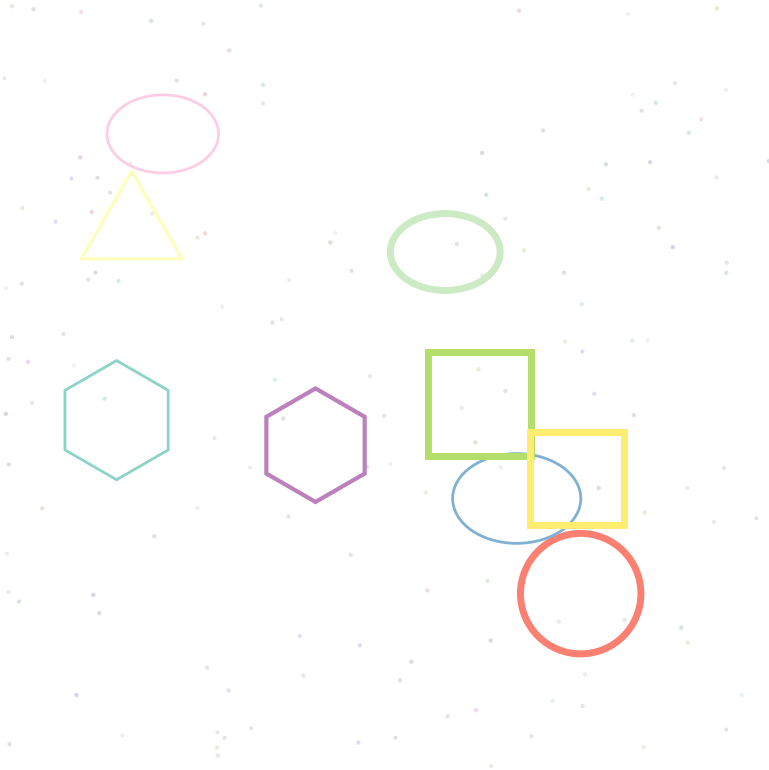[{"shape": "hexagon", "thickness": 1, "radius": 0.39, "center": [0.151, 0.454]}, {"shape": "triangle", "thickness": 1, "radius": 0.38, "center": [0.171, 0.702]}, {"shape": "circle", "thickness": 2.5, "radius": 0.39, "center": [0.754, 0.229]}, {"shape": "oval", "thickness": 1, "radius": 0.42, "center": [0.671, 0.353]}, {"shape": "square", "thickness": 2.5, "radius": 0.34, "center": [0.623, 0.475]}, {"shape": "oval", "thickness": 1, "radius": 0.36, "center": [0.211, 0.826]}, {"shape": "hexagon", "thickness": 1.5, "radius": 0.37, "center": [0.41, 0.422]}, {"shape": "oval", "thickness": 2.5, "radius": 0.36, "center": [0.578, 0.673]}, {"shape": "square", "thickness": 2.5, "radius": 0.3, "center": [0.749, 0.379]}]